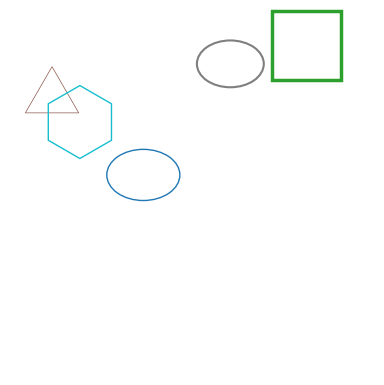[{"shape": "oval", "thickness": 1, "radius": 0.47, "center": [0.372, 0.546]}, {"shape": "square", "thickness": 2.5, "radius": 0.45, "center": [0.796, 0.882]}, {"shape": "triangle", "thickness": 0.5, "radius": 0.4, "center": [0.135, 0.747]}, {"shape": "oval", "thickness": 1.5, "radius": 0.43, "center": [0.598, 0.834]}, {"shape": "hexagon", "thickness": 1, "radius": 0.47, "center": [0.207, 0.683]}]